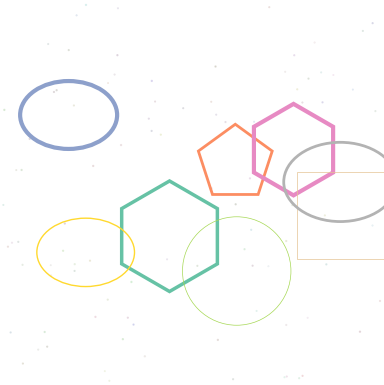[{"shape": "hexagon", "thickness": 2.5, "radius": 0.72, "center": [0.44, 0.386]}, {"shape": "pentagon", "thickness": 2, "radius": 0.5, "center": [0.611, 0.576]}, {"shape": "oval", "thickness": 3, "radius": 0.63, "center": [0.178, 0.701]}, {"shape": "hexagon", "thickness": 3, "radius": 0.59, "center": [0.762, 0.611]}, {"shape": "circle", "thickness": 0.5, "radius": 0.7, "center": [0.615, 0.296]}, {"shape": "oval", "thickness": 1, "radius": 0.63, "center": [0.223, 0.344]}, {"shape": "square", "thickness": 0.5, "radius": 0.56, "center": [0.884, 0.441]}, {"shape": "oval", "thickness": 2, "radius": 0.74, "center": [0.884, 0.527]}]